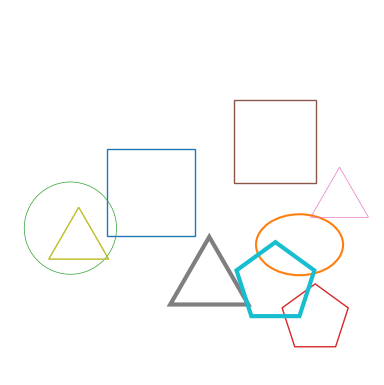[{"shape": "square", "thickness": 1, "radius": 0.57, "center": [0.392, 0.5]}, {"shape": "oval", "thickness": 1.5, "radius": 0.57, "center": [0.778, 0.364]}, {"shape": "circle", "thickness": 0.5, "radius": 0.6, "center": [0.183, 0.407]}, {"shape": "pentagon", "thickness": 1, "radius": 0.45, "center": [0.819, 0.172]}, {"shape": "square", "thickness": 1, "radius": 0.53, "center": [0.713, 0.632]}, {"shape": "triangle", "thickness": 0.5, "radius": 0.43, "center": [0.882, 0.479]}, {"shape": "triangle", "thickness": 3, "radius": 0.59, "center": [0.544, 0.268]}, {"shape": "triangle", "thickness": 1, "radius": 0.45, "center": [0.204, 0.372]}, {"shape": "pentagon", "thickness": 3, "radius": 0.53, "center": [0.715, 0.265]}]